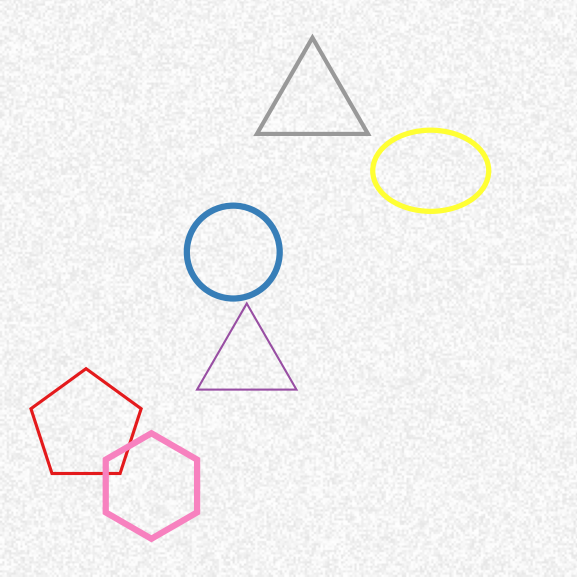[{"shape": "pentagon", "thickness": 1.5, "radius": 0.5, "center": [0.149, 0.26]}, {"shape": "circle", "thickness": 3, "radius": 0.4, "center": [0.404, 0.563]}, {"shape": "triangle", "thickness": 1, "radius": 0.5, "center": [0.427, 0.374]}, {"shape": "oval", "thickness": 2.5, "radius": 0.5, "center": [0.746, 0.703]}, {"shape": "hexagon", "thickness": 3, "radius": 0.46, "center": [0.262, 0.158]}, {"shape": "triangle", "thickness": 2, "radius": 0.56, "center": [0.541, 0.823]}]